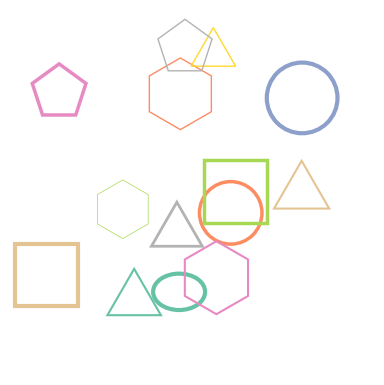[{"shape": "triangle", "thickness": 1.5, "radius": 0.4, "center": [0.349, 0.221]}, {"shape": "oval", "thickness": 3, "radius": 0.34, "center": [0.465, 0.242]}, {"shape": "circle", "thickness": 2.5, "radius": 0.41, "center": [0.599, 0.447]}, {"shape": "hexagon", "thickness": 1, "radius": 0.47, "center": [0.468, 0.756]}, {"shape": "circle", "thickness": 3, "radius": 0.46, "center": [0.785, 0.746]}, {"shape": "pentagon", "thickness": 2.5, "radius": 0.37, "center": [0.154, 0.761]}, {"shape": "hexagon", "thickness": 1.5, "radius": 0.47, "center": [0.562, 0.279]}, {"shape": "hexagon", "thickness": 0.5, "radius": 0.38, "center": [0.319, 0.456]}, {"shape": "square", "thickness": 2.5, "radius": 0.41, "center": [0.612, 0.502]}, {"shape": "triangle", "thickness": 1, "radius": 0.33, "center": [0.554, 0.861]}, {"shape": "square", "thickness": 3, "radius": 0.4, "center": [0.121, 0.286]}, {"shape": "triangle", "thickness": 1.5, "radius": 0.41, "center": [0.783, 0.5]}, {"shape": "triangle", "thickness": 2, "radius": 0.38, "center": [0.459, 0.399]}, {"shape": "pentagon", "thickness": 1, "radius": 0.37, "center": [0.481, 0.876]}]